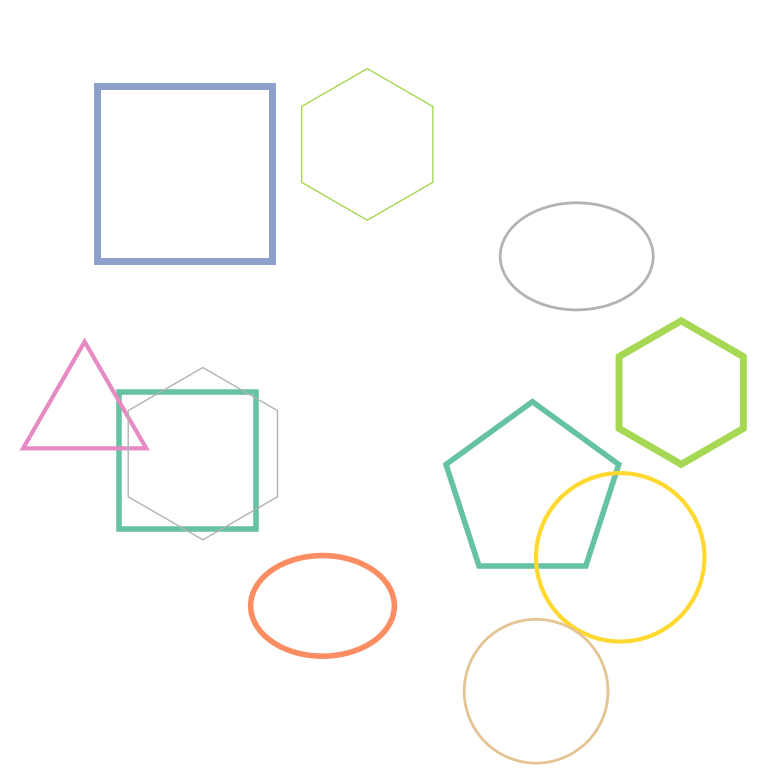[{"shape": "pentagon", "thickness": 2, "radius": 0.59, "center": [0.691, 0.36]}, {"shape": "square", "thickness": 2, "radius": 0.44, "center": [0.244, 0.402]}, {"shape": "oval", "thickness": 2, "radius": 0.47, "center": [0.419, 0.213]}, {"shape": "square", "thickness": 2.5, "radius": 0.57, "center": [0.24, 0.774]}, {"shape": "triangle", "thickness": 1.5, "radius": 0.46, "center": [0.11, 0.464]}, {"shape": "hexagon", "thickness": 0.5, "radius": 0.49, "center": [0.477, 0.812]}, {"shape": "hexagon", "thickness": 2.5, "radius": 0.47, "center": [0.885, 0.49]}, {"shape": "circle", "thickness": 1.5, "radius": 0.55, "center": [0.805, 0.276]}, {"shape": "circle", "thickness": 1, "radius": 0.47, "center": [0.696, 0.102]}, {"shape": "oval", "thickness": 1, "radius": 0.5, "center": [0.749, 0.667]}, {"shape": "hexagon", "thickness": 0.5, "radius": 0.56, "center": [0.263, 0.411]}]